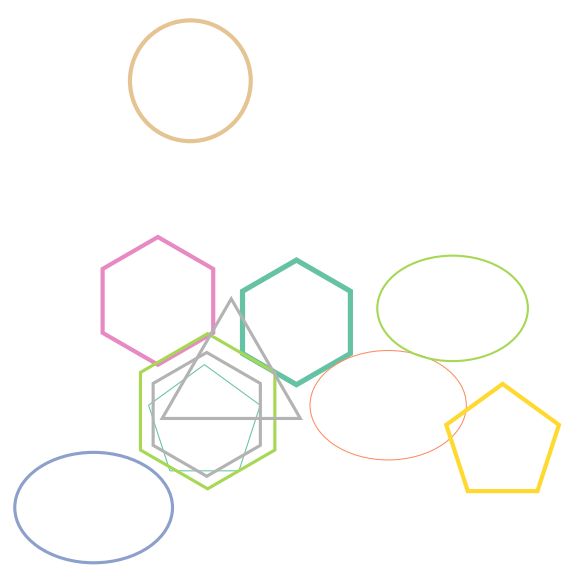[{"shape": "pentagon", "thickness": 0.5, "radius": 0.51, "center": [0.354, 0.266]}, {"shape": "hexagon", "thickness": 2.5, "radius": 0.54, "center": [0.513, 0.441]}, {"shape": "oval", "thickness": 0.5, "radius": 0.68, "center": [0.672, 0.297]}, {"shape": "oval", "thickness": 1.5, "radius": 0.68, "center": [0.162, 0.12]}, {"shape": "hexagon", "thickness": 2, "radius": 0.55, "center": [0.273, 0.478]}, {"shape": "hexagon", "thickness": 1.5, "radius": 0.67, "center": [0.36, 0.287]}, {"shape": "oval", "thickness": 1, "radius": 0.65, "center": [0.784, 0.465]}, {"shape": "pentagon", "thickness": 2, "radius": 0.51, "center": [0.87, 0.232]}, {"shape": "circle", "thickness": 2, "radius": 0.52, "center": [0.33, 0.859]}, {"shape": "hexagon", "thickness": 1.5, "radius": 0.54, "center": [0.358, 0.282]}, {"shape": "triangle", "thickness": 1.5, "radius": 0.69, "center": [0.4, 0.344]}]